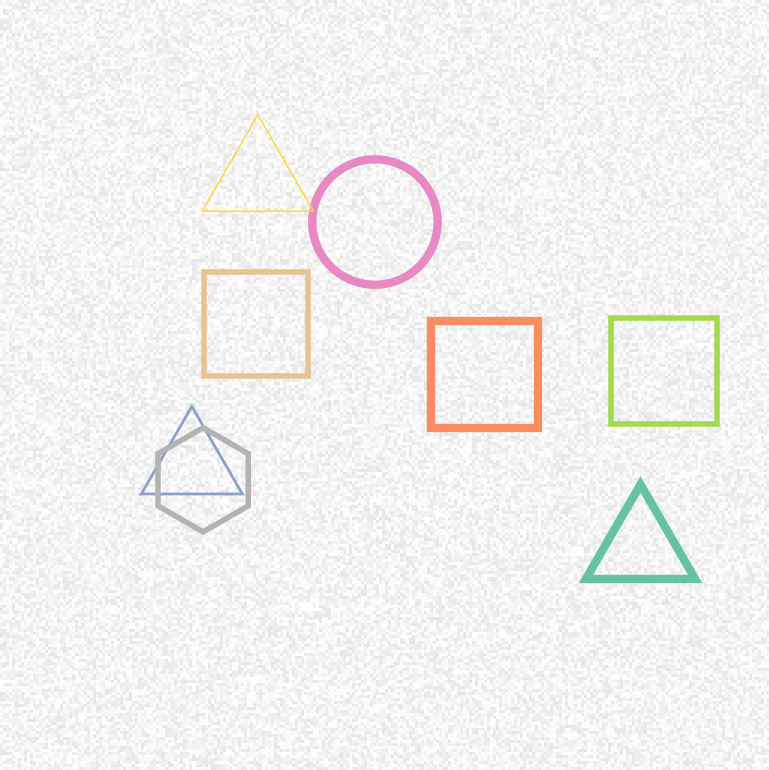[{"shape": "triangle", "thickness": 3, "radius": 0.41, "center": [0.832, 0.289]}, {"shape": "square", "thickness": 3, "radius": 0.35, "center": [0.63, 0.514]}, {"shape": "triangle", "thickness": 1, "radius": 0.38, "center": [0.249, 0.396]}, {"shape": "circle", "thickness": 3, "radius": 0.41, "center": [0.487, 0.712]}, {"shape": "square", "thickness": 2, "radius": 0.34, "center": [0.862, 0.518]}, {"shape": "triangle", "thickness": 0.5, "radius": 0.42, "center": [0.335, 0.767]}, {"shape": "square", "thickness": 2, "radius": 0.34, "center": [0.332, 0.579]}, {"shape": "hexagon", "thickness": 2, "radius": 0.34, "center": [0.264, 0.377]}]